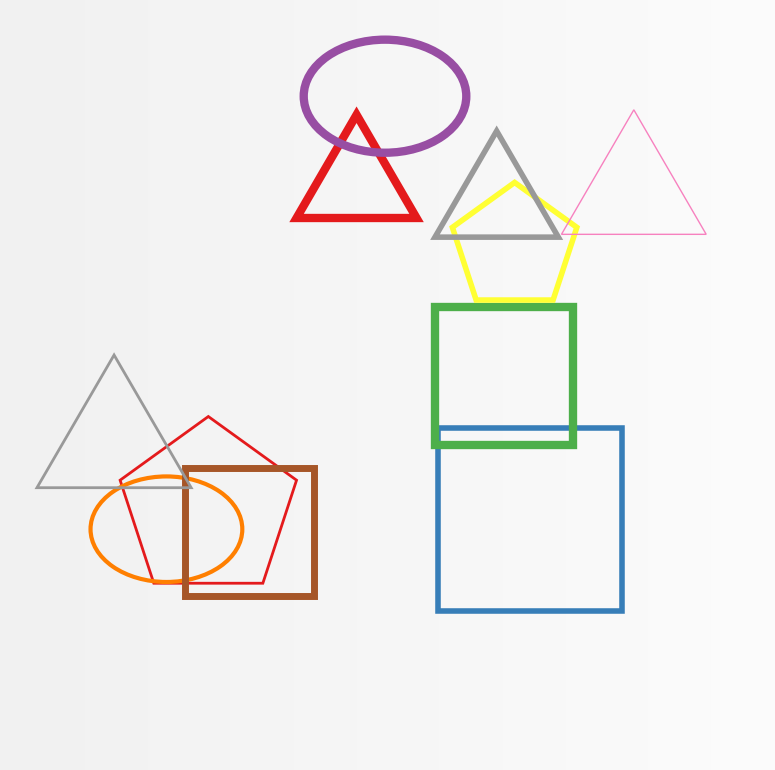[{"shape": "pentagon", "thickness": 1, "radius": 0.6, "center": [0.269, 0.339]}, {"shape": "triangle", "thickness": 3, "radius": 0.45, "center": [0.46, 0.762]}, {"shape": "square", "thickness": 2, "radius": 0.59, "center": [0.684, 0.326]}, {"shape": "square", "thickness": 3, "radius": 0.45, "center": [0.65, 0.512]}, {"shape": "oval", "thickness": 3, "radius": 0.52, "center": [0.497, 0.875]}, {"shape": "oval", "thickness": 1.5, "radius": 0.49, "center": [0.215, 0.313]}, {"shape": "pentagon", "thickness": 2, "radius": 0.42, "center": [0.664, 0.679]}, {"shape": "square", "thickness": 2.5, "radius": 0.42, "center": [0.322, 0.309]}, {"shape": "triangle", "thickness": 0.5, "radius": 0.54, "center": [0.818, 0.75]}, {"shape": "triangle", "thickness": 1, "radius": 0.57, "center": [0.147, 0.424]}, {"shape": "triangle", "thickness": 2, "radius": 0.46, "center": [0.641, 0.738]}]